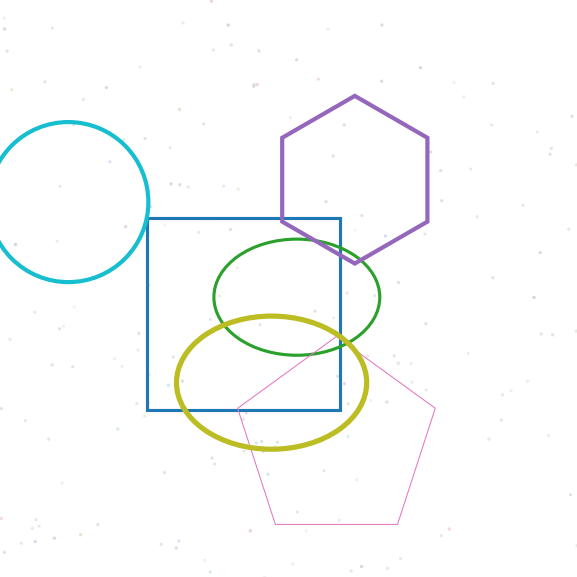[{"shape": "square", "thickness": 1.5, "radius": 0.83, "center": [0.422, 0.456]}, {"shape": "oval", "thickness": 1.5, "radius": 0.72, "center": [0.514, 0.485]}, {"shape": "hexagon", "thickness": 2, "radius": 0.73, "center": [0.614, 0.688]}, {"shape": "pentagon", "thickness": 0.5, "radius": 0.9, "center": [0.583, 0.237]}, {"shape": "oval", "thickness": 2.5, "radius": 0.82, "center": [0.47, 0.337]}, {"shape": "circle", "thickness": 2, "radius": 0.69, "center": [0.118, 0.649]}]